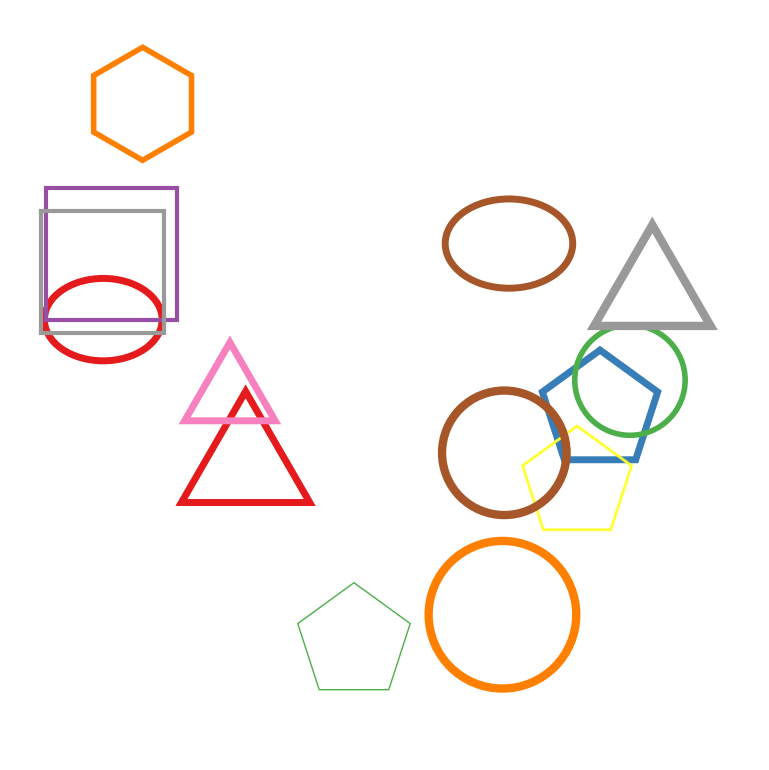[{"shape": "oval", "thickness": 2.5, "radius": 0.38, "center": [0.134, 0.585]}, {"shape": "triangle", "thickness": 2.5, "radius": 0.48, "center": [0.319, 0.396]}, {"shape": "pentagon", "thickness": 2.5, "radius": 0.39, "center": [0.779, 0.467]}, {"shape": "pentagon", "thickness": 0.5, "radius": 0.38, "center": [0.46, 0.166]}, {"shape": "circle", "thickness": 2, "radius": 0.36, "center": [0.818, 0.506]}, {"shape": "square", "thickness": 1.5, "radius": 0.43, "center": [0.145, 0.67]}, {"shape": "hexagon", "thickness": 2, "radius": 0.37, "center": [0.185, 0.865]}, {"shape": "circle", "thickness": 3, "radius": 0.48, "center": [0.653, 0.202]}, {"shape": "pentagon", "thickness": 1, "radius": 0.37, "center": [0.749, 0.372]}, {"shape": "circle", "thickness": 3, "radius": 0.4, "center": [0.655, 0.412]}, {"shape": "oval", "thickness": 2.5, "radius": 0.41, "center": [0.661, 0.684]}, {"shape": "triangle", "thickness": 2.5, "radius": 0.34, "center": [0.299, 0.487]}, {"shape": "triangle", "thickness": 3, "radius": 0.44, "center": [0.847, 0.62]}, {"shape": "square", "thickness": 1.5, "radius": 0.4, "center": [0.133, 0.647]}]